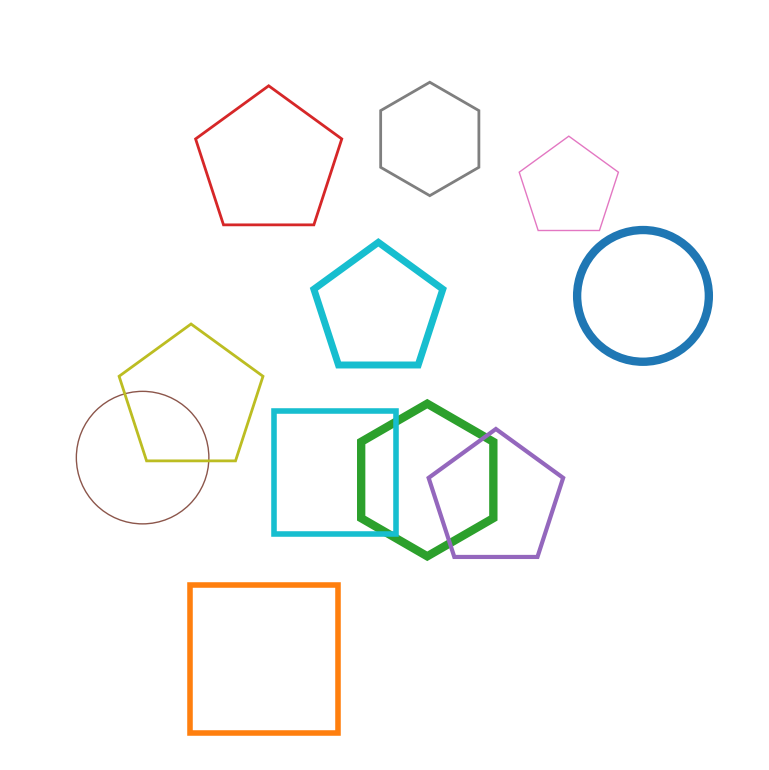[{"shape": "circle", "thickness": 3, "radius": 0.43, "center": [0.835, 0.616]}, {"shape": "square", "thickness": 2, "radius": 0.48, "center": [0.343, 0.144]}, {"shape": "hexagon", "thickness": 3, "radius": 0.5, "center": [0.555, 0.377]}, {"shape": "pentagon", "thickness": 1, "radius": 0.5, "center": [0.349, 0.789]}, {"shape": "pentagon", "thickness": 1.5, "radius": 0.46, "center": [0.644, 0.351]}, {"shape": "circle", "thickness": 0.5, "radius": 0.43, "center": [0.185, 0.406]}, {"shape": "pentagon", "thickness": 0.5, "radius": 0.34, "center": [0.739, 0.755]}, {"shape": "hexagon", "thickness": 1, "radius": 0.37, "center": [0.558, 0.82]}, {"shape": "pentagon", "thickness": 1, "radius": 0.49, "center": [0.248, 0.481]}, {"shape": "square", "thickness": 2, "radius": 0.4, "center": [0.435, 0.386]}, {"shape": "pentagon", "thickness": 2.5, "radius": 0.44, "center": [0.491, 0.597]}]